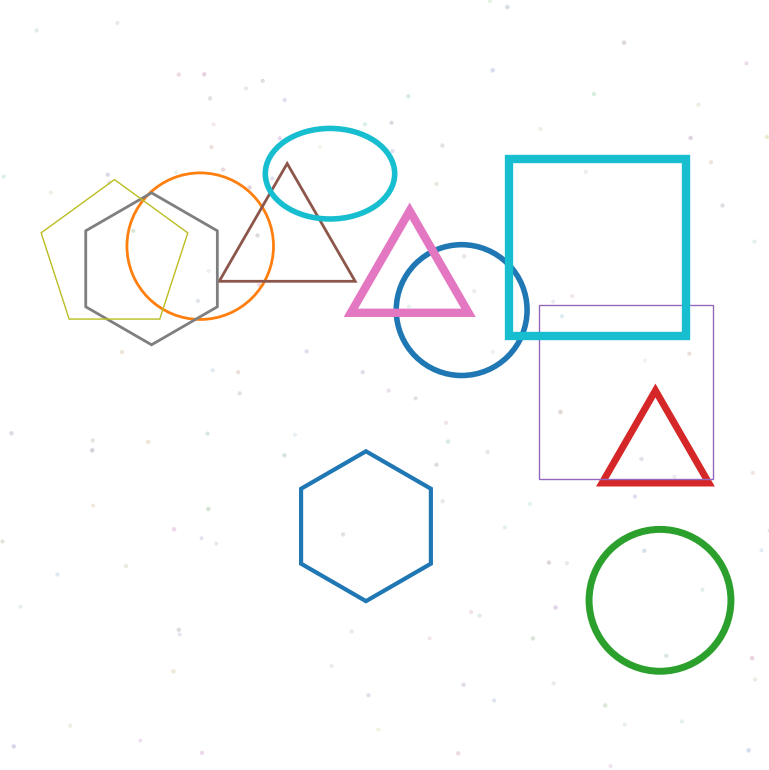[{"shape": "circle", "thickness": 2, "radius": 0.42, "center": [0.6, 0.597]}, {"shape": "hexagon", "thickness": 1.5, "radius": 0.49, "center": [0.475, 0.317]}, {"shape": "circle", "thickness": 1, "radius": 0.48, "center": [0.26, 0.68]}, {"shape": "circle", "thickness": 2.5, "radius": 0.46, "center": [0.857, 0.22]}, {"shape": "triangle", "thickness": 2.5, "radius": 0.4, "center": [0.851, 0.413]}, {"shape": "square", "thickness": 0.5, "radius": 0.57, "center": [0.813, 0.491]}, {"shape": "triangle", "thickness": 1, "radius": 0.51, "center": [0.373, 0.686]}, {"shape": "triangle", "thickness": 3, "radius": 0.44, "center": [0.532, 0.638]}, {"shape": "hexagon", "thickness": 1, "radius": 0.49, "center": [0.197, 0.651]}, {"shape": "pentagon", "thickness": 0.5, "radius": 0.5, "center": [0.149, 0.667]}, {"shape": "oval", "thickness": 2, "radius": 0.42, "center": [0.429, 0.774]}, {"shape": "square", "thickness": 3, "radius": 0.58, "center": [0.776, 0.679]}]